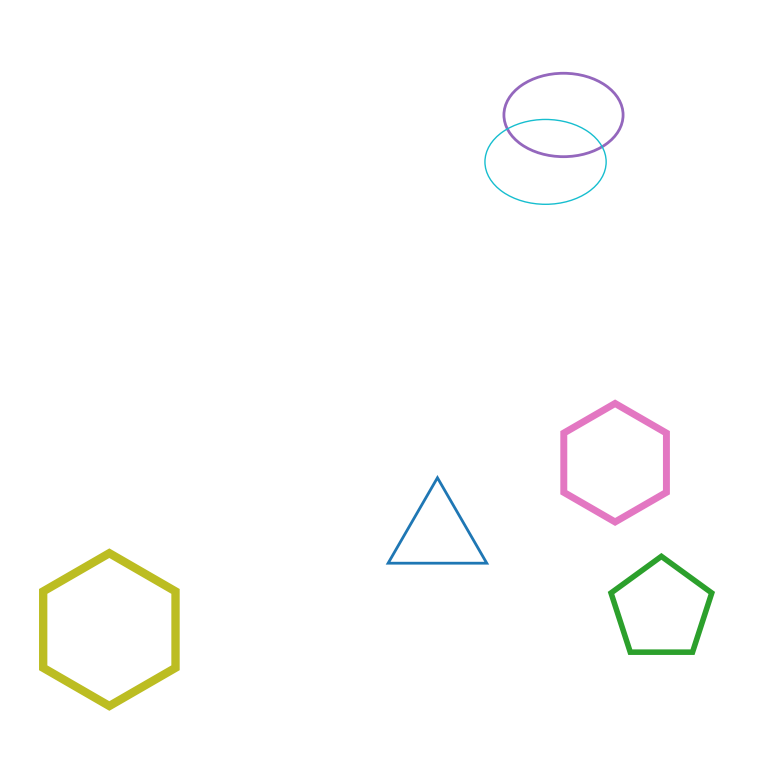[{"shape": "triangle", "thickness": 1, "radius": 0.37, "center": [0.568, 0.306]}, {"shape": "pentagon", "thickness": 2, "radius": 0.34, "center": [0.859, 0.209]}, {"shape": "oval", "thickness": 1, "radius": 0.39, "center": [0.732, 0.851]}, {"shape": "hexagon", "thickness": 2.5, "radius": 0.38, "center": [0.799, 0.399]}, {"shape": "hexagon", "thickness": 3, "radius": 0.5, "center": [0.142, 0.182]}, {"shape": "oval", "thickness": 0.5, "radius": 0.39, "center": [0.709, 0.79]}]